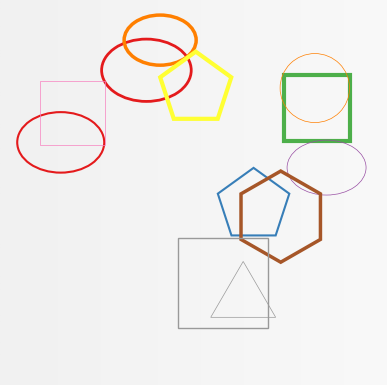[{"shape": "oval", "thickness": 2, "radius": 0.58, "center": [0.378, 0.818]}, {"shape": "oval", "thickness": 1.5, "radius": 0.56, "center": [0.157, 0.63]}, {"shape": "pentagon", "thickness": 1.5, "radius": 0.49, "center": [0.654, 0.467]}, {"shape": "square", "thickness": 3, "radius": 0.43, "center": [0.819, 0.719]}, {"shape": "oval", "thickness": 0.5, "radius": 0.51, "center": [0.843, 0.565]}, {"shape": "oval", "thickness": 2.5, "radius": 0.46, "center": [0.413, 0.896]}, {"shape": "circle", "thickness": 0.5, "radius": 0.45, "center": [0.812, 0.771]}, {"shape": "pentagon", "thickness": 3, "radius": 0.48, "center": [0.505, 0.769]}, {"shape": "hexagon", "thickness": 2.5, "radius": 0.59, "center": [0.724, 0.437]}, {"shape": "square", "thickness": 0.5, "radius": 0.41, "center": [0.187, 0.706]}, {"shape": "triangle", "thickness": 0.5, "radius": 0.48, "center": [0.628, 0.224]}, {"shape": "square", "thickness": 1, "radius": 0.58, "center": [0.576, 0.265]}]